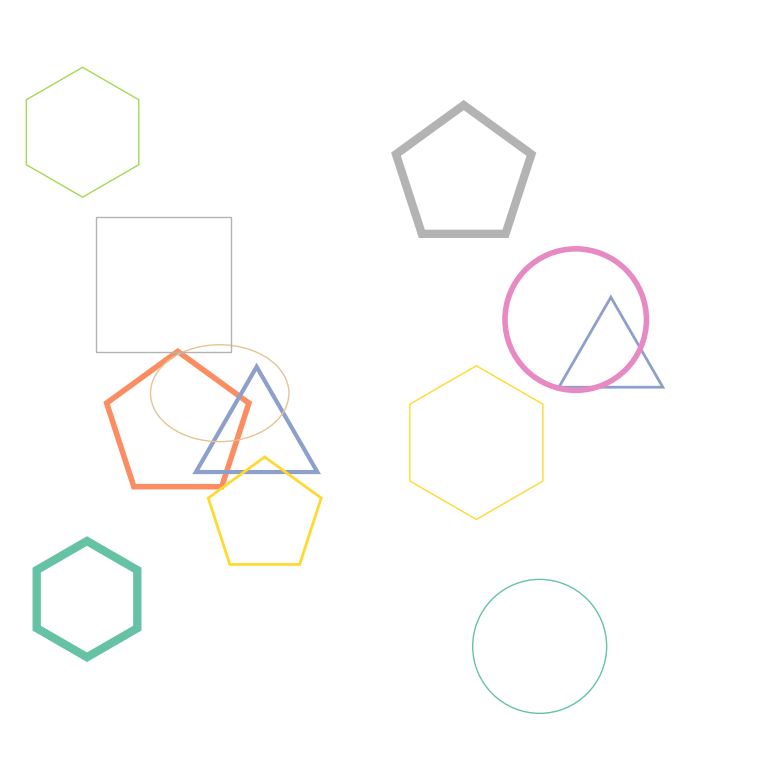[{"shape": "circle", "thickness": 0.5, "radius": 0.43, "center": [0.701, 0.161]}, {"shape": "hexagon", "thickness": 3, "radius": 0.38, "center": [0.113, 0.222]}, {"shape": "pentagon", "thickness": 2, "radius": 0.49, "center": [0.231, 0.447]}, {"shape": "triangle", "thickness": 1.5, "radius": 0.46, "center": [0.333, 0.433]}, {"shape": "triangle", "thickness": 1, "radius": 0.39, "center": [0.793, 0.536]}, {"shape": "circle", "thickness": 2, "radius": 0.46, "center": [0.748, 0.585]}, {"shape": "hexagon", "thickness": 0.5, "radius": 0.42, "center": [0.107, 0.828]}, {"shape": "hexagon", "thickness": 0.5, "radius": 0.5, "center": [0.619, 0.425]}, {"shape": "pentagon", "thickness": 1, "radius": 0.39, "center": [0.344, 0.329]}, {"shape": "oval", "thickness": 0.5, "radius": 0.45, "center": [0.285, 0.489]}, {"shape": "square", "thickness": 0.5, "radius": 0.44, "center": [0.212, 0.631]}, {"shape": "pentagon", "thickness": 3, "radius": 0.46, "center": [0.602, 0.771]}]